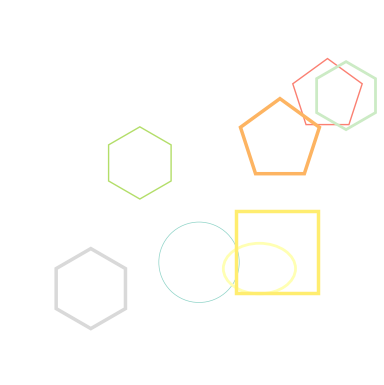[{"shape": "circle", "thickness": 0.5, "radius": 0.52, "center": [0.517, 0.319]}, {"shape": "oval", "thickness": 2, "radius": 0.47, "center": [0.674, 0.302]}, {"shape": "pentagon", "thickness": 1, "radius": 0.47, "center": [0.851, 0.753]}, {"shape": "pentagon", "thickness": 2.5, "radius": 0.54, "center": [0.727, 0.636]}, {"shape": "hexagon", "thickness": 1, "radius": 0.47, "center": [0.363, 0.577]}, {"shape": "hexagon", "thickness": 2.5, "radius": 0.52, "center": [0.236, 0.25]}, {"shape": "hexagon", "thickness": 2, "radius": 0.44, "center": [0.899, 0.752]}, {"shape": "square", "thickness": 2.5, "radius": 0.53, "center": [0.719, 0.345]}]